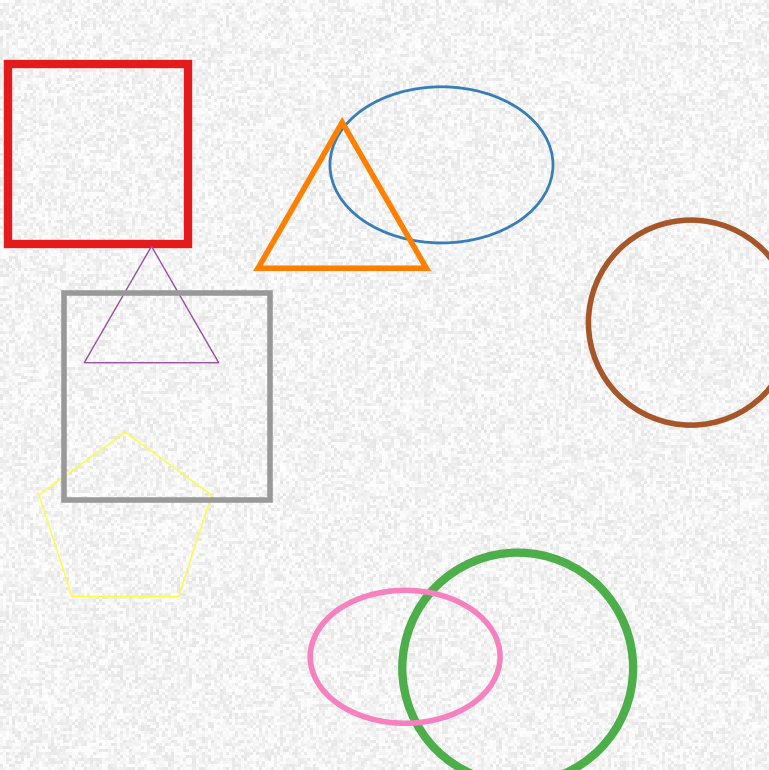[{"shape": "square", "thickness": 3, "radius": 0.58, "center": [0.128, 0.8]}, {"shape": "oval", "thickness": 1, "radius": 0.72, "center": [0.573, 0.786]}, {"shape": "circle", "thickness": 3, "radius": 0.75, "center": [0.672, 0.132]}, {"shape": "triangle", "thickness": 0.5, "radius": 0.5, "center": [0.197, 0.579]}, {"shape": "triangle", "thickness": 2, "radius": 0.63, "center": [0.444, 0.715]}, {"shape": "pentagon", "thickness": 0.5, "radius": 0.59, "center": [0.163, 0.321]}, {"shape": "circle", "thickness": 2, "radius": 0.67, "center": [0.897, 0.581]}, {"shape": "oval", "thickness": 2, "radius": 0.62, "center": [0.526, 0.147]}, {"shape": "square", "thickness": 2, "radius": 0.67, "center": [0.217, 0.485]}]